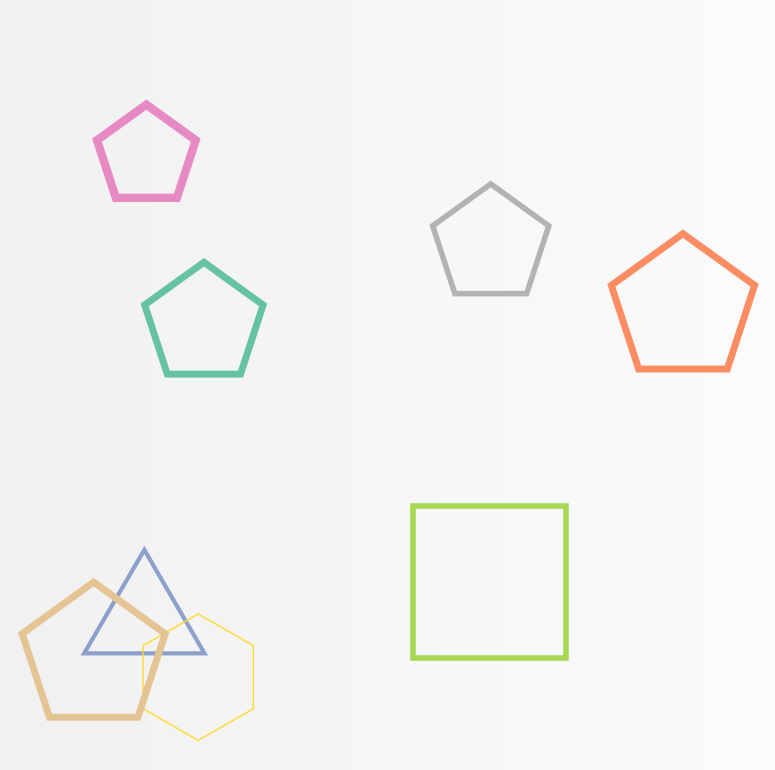[{"shape": "pentagon", "thickness": 2.5, "radius": 0.4, "center": [0.263, 0.579]}, {"shape": "pentagon", "thickness": 2.5, "radius": 0.49, "center": [0.881, 0.599]}, {"shape": "triangle", "thickness": 1.5, "radius": 0.45, "center": [0.186, 0.196]}, {"shape": "pentagon", "thickness": 3, "radius": 0.33, "center": [0.189, 0.797]}, {"shape": "square", "thickness": 2, "radius": 0.49, "center": [0.631, 0.244]}, {"shape": "hexagon", "thickness": 0.5, "radius": 0.41, "center": [0.256, 0.121]}, {"shape": "pentagon", "thickness": 2.5, "radius": 0.49, "center": [0.121, 0.147]}, {"shape": "pentagon", "thickness": 2, "radius": 0.39, "center": [0.633, 0.682]}]